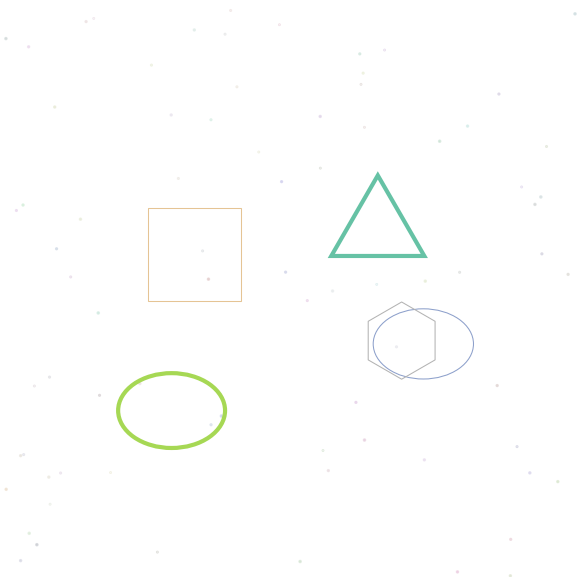[{"shape": "triangle", "thickness": 2, "radius": 0.46, "center": [0.654, 0.602]}, {"shape": "oval", "thickness": 0.5, "radius": 0.43, "center": [0.733, 0.404]}, {"shape": "oval", "thickness": 2, "radius": 0.46, "center": [0.297, 0.288]}, {"shape": "square", "thickness": 0.5, "radius": 0.4, "center": [0.336, 0.559]}, {"shape": "hexagon", "thickness": 0.5, "radius": 0.33, "center": [0.695, 0.409]}]